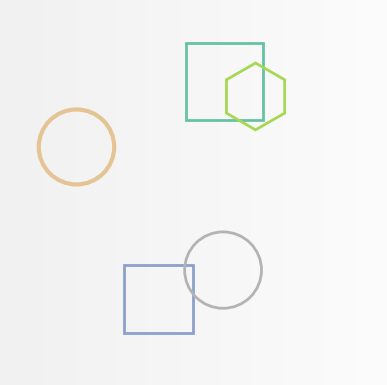[{"shape": "square", "thickness": 2, "radius": 0.5, "center": [0.578, 0.789]}, {"shape": "square", "thickness": 2, "radius": 0.44, "center": [0.408, 0.223]}, {"shape": "hexagon", "thickness": 2, "radius": 0.43, "center": [0.659, 0.75]}, {"shape": "circle", "thickness": 3, "radius": 0.49, "center": [0.197, 0.618]}, {"shape": "circle", "thickness": 2, "radius": 0.5, "center": [0.576, 0.298]}]